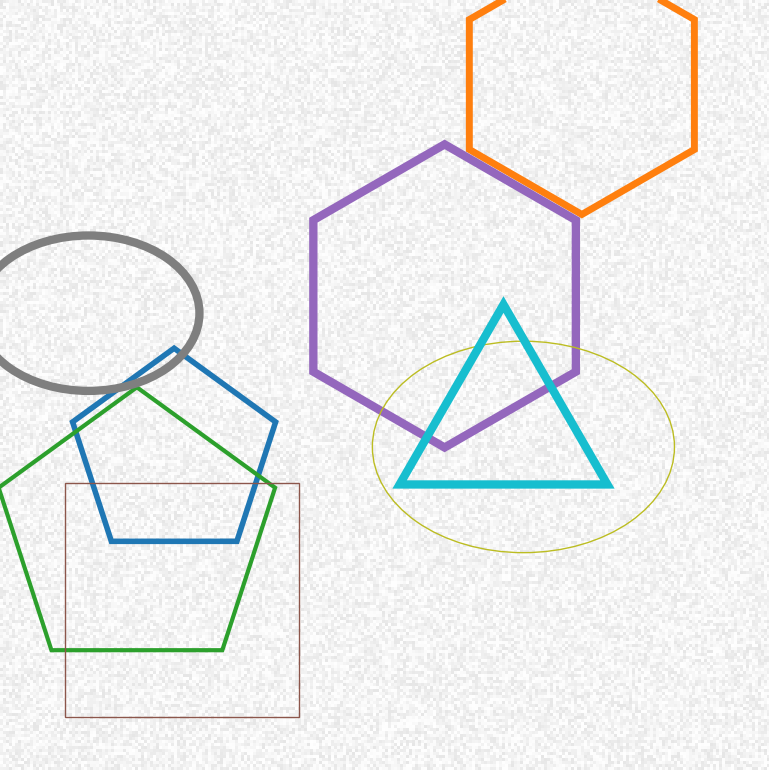[{"shape": "pentagon", "thickness": 2, "radius": 0.69, "center": [0.226, 0.409]}, {"shape": "hexagon", "thickness": 2.5, "radius": 0.84, "center": [0.756, 0.89]}, {"shape": "pentagon", "thickness": 1.5, "radius": 0.94, "center": [0.178, 0.308]}, {"shape": "hexagon", "thickness": 3, "radius": 0.98, "center": [0.577, 0.616]}, {"shape": "square", "thickness": 0.5, "radius": 0.76, "center": [0.236, 0.221]}, {"shape": "oval", "thickness": 3, "radius": 0.72, "center": [0.115, 0.593]}, {"shape": "oval", "thickness": 0.5, "radius": 0.98, "center": [0.68, 0.42]}, {"shape": "triangle", "thickness": 3, "radius": 0.78, "center": [0.654, 0.449]}]